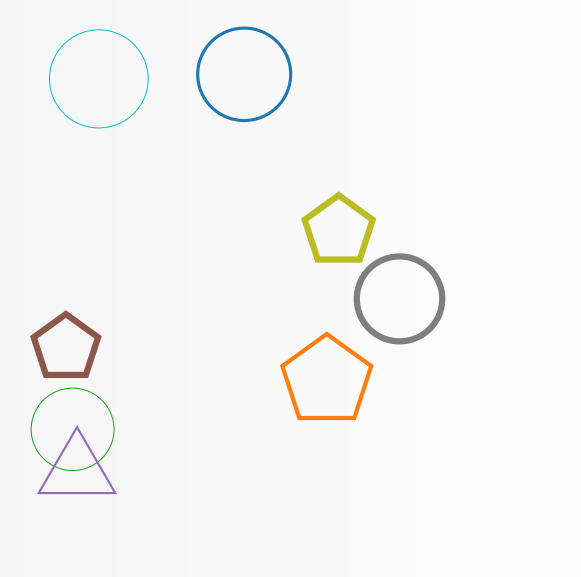[{"shape": "circle", "thickness": 1.5, "radius": 0.4, "center": [0.42, 0.87]}, {"shape": "pentagon", "thickness": 2, "radius": 0.4, "center": [0.562, 0.34]}, {"shape": "circle", "thickness": 0.5, "radius": 0.36, "center": [0.125, 0.256]}, {"shape": "triangle", "thickness": 1, "radius": 0.38, "center": [0.133, 0.183]}, {"shape": "pentagon", "thickness": 3, "radius": 0.29, "center": [0.113, 0.397]}, {"shape": "circle", "thickness": 3, "radius": 0.37, "center": [0.687, 0.482]}, {"shape": "pentagon", "thickness": 3, "radius": 0.31, "center": [0.583, 0.6]}, {"shape": "circle", "thickness": 0.5, "radius": 0.42, "center": [0.17, 0.863]}]